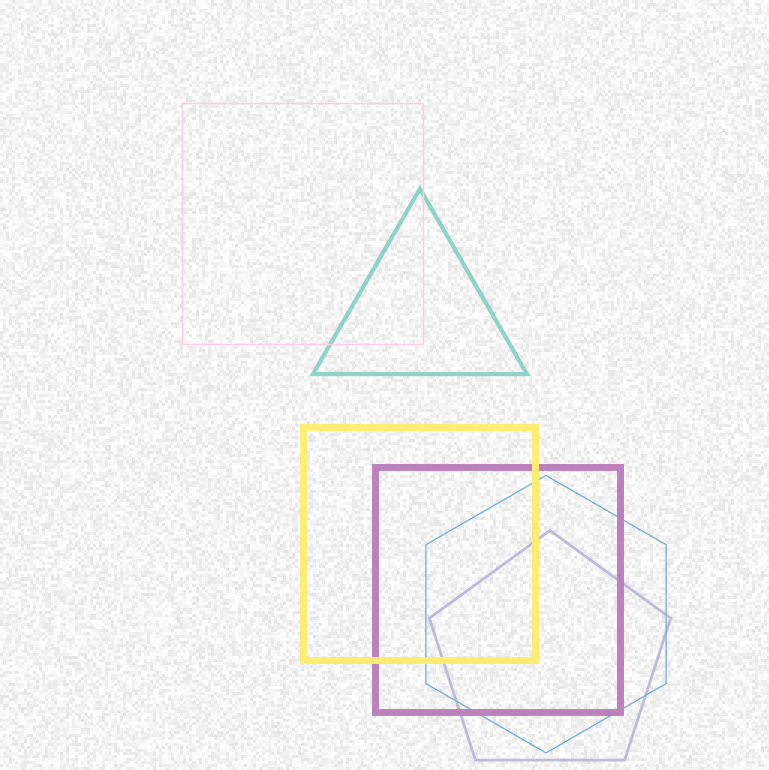[{"shape": "triangle", "thickness": 1.5, "radius": 0.8, "center": [0.545, 0.594]}, {"shape": "pentagon", "thickness": 1, "radius": 0.82, "center": [0.714, 0.146]}, {"shape": "hexagon", "thickness": 0.5, "radius": 0.9, "center": [0.709, 0.202]}, {"shape": "square", "thickness": 0.5, "radius": 0.78, "center": [0.393, 0.71]}, {"shape": "square", "thickness": 2.5, "radius": 0.8, "center": [0.646, 0.234]}, {"shape": "square", "thickness": 2.5, "radius": 0.75, "center": [0.544, 0.294]}]